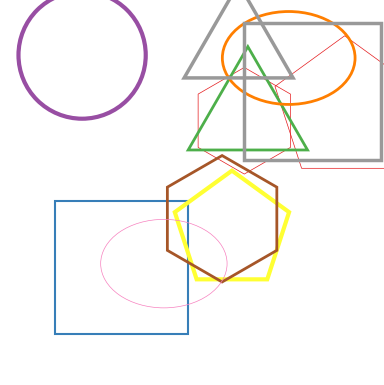[{"shape": "pentagon", "thickness": 0.5, "radius": 0.95, "center": [0.895, 0.717]}, {"shape": "hexagon", "thickness": 0.5, "radius": 0.69, "center": [0.635, 0.686]}, {"shape": "square", "thickness": 1.5, "radius": 0.86, "center": [0.315, 0.306]}, {"shape": "triangle", "thickness": 2, "radius": 0.89, "center": [0.644, 0.7]}, {"shape": "circle", "thickness": 3, "radius": 0.83, "center": [0.213, 0.857]}, {"shape": "oval", "thickness": 2, "radius": 0.86, "center": [0.75, 0.849]}, {"shape": "pentagon", "thickness": 3, "radius": 0.78, "center": [0.602, 0.401]}, {"shape": "hexagon", "thickness": 2, "radius": 0.82, "center": [0.577, 0.432]}, {"shape": "oval", "thickness": 0.5, "radius": 0.82, "center": [0.426, 0.315]}, {"shape": "square", "thickness": 2.5, "radius": 0.89, "center": [0.812, 0.763]}, {"shape": "triangle", "thickness": 2.5, "radius": 0.82, "center": [0.62, 0.879]}]